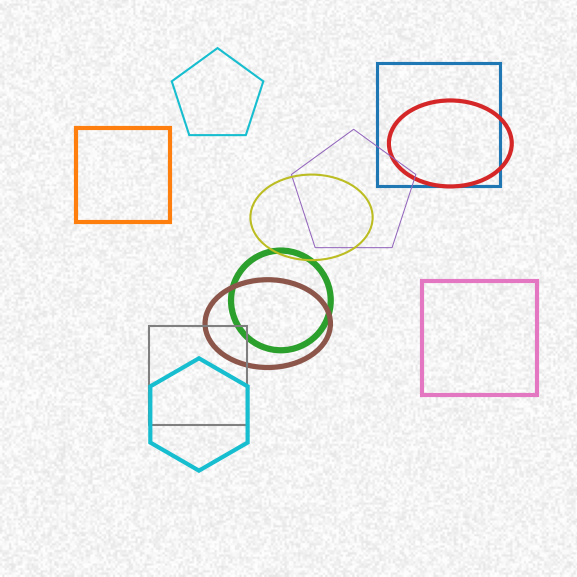[{"shape": "square", "thickness": 1.5, "radius": 0.53, "center": [0.759, 0.783]}, {"shape": "square", "thickness": 2, "radius": 0.41, "center": [0.213, 0.696]}, {"shape": "circle", "thickness": 3, "radius": 0.43, "center": [0.486, 0.479]}, {"shape": "oval", "thickness": 2, "radius": 0.53, "center": [0.78, 0.751]}, {"shape": "pentagon", "thickness": 0.5, "radius": 0.57, "center": [0.612, 0.662]}, {"shape": "oval", "thickness": 2.5, "radius": 0.54, "center": [0.464, 0.439]}, {"shape": "square", "thickness": 2, "radius": 0.5, "center": [0.83, 0.414]}, {"shape": "square", "thickness": 1, "radius": 0.43, "center": [0.343, 0.348]}, {"shape": "oval", "thickness": 1, "radius": 0.53, "center": [0.539, 0.623]}, {"shape": "pentagon", "thickness": 1, "radius": 0.42, "center": [0.377, 0.833]}, {"shape": "hexagon", "thickness": 2, "radius": 0.49, "center": [0.345, 0.281]}]